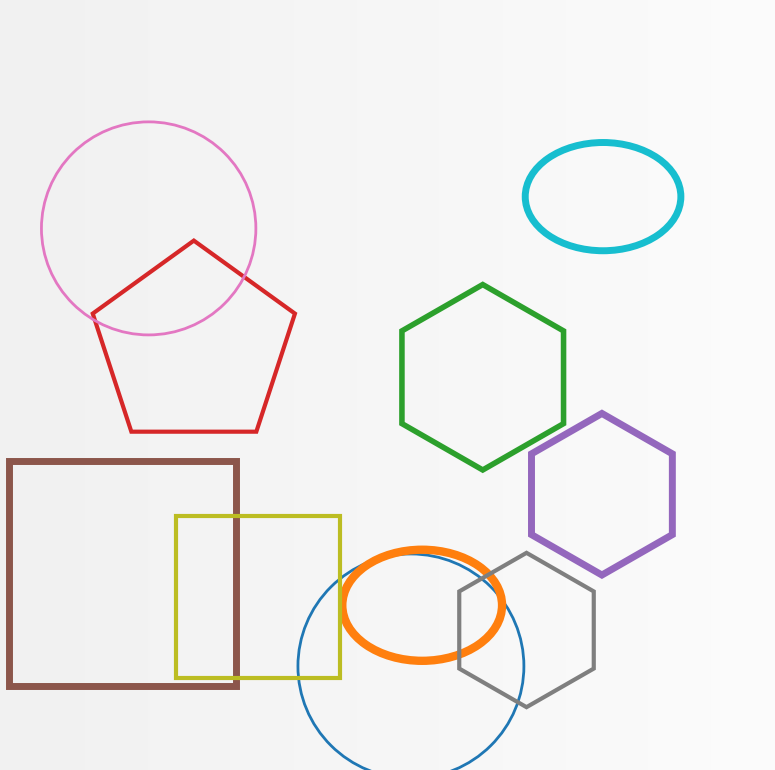[{"shape": "circle", "thickness": 1, "radius": 0.73, "center": [0.53, 0.135]}, {"shape": "oval", "thickness": 3, "radius": 0.52, "center": [0.545, 0.214]}, {"shape": "hexagon", "thickness": 2, "radius": 0.6, "center": [0.623, 0.51]}, {"shape": "pentagon", "thickness": 1.5, "radius": 0.69, "center": [0.25, 0.55]}, {"shape": "hexagon", "thickness": 2.5, "radius": 0.52, "center": [0.777, 0.358]}, {"shape": "square", "thickness": 2.5, "radius": 0.73, "center": [0.158, 0.255]}, {"shape": "circle", "thickness": 1, "radius": 0.69, "center": [0.192, 0.703]}, {"shape": "hexagon", "thickness": 1.5, "radius": 0.5, "center": [0.679, 0.182]}, {"shape": "square", "thickness": 1.5, "radius": 0.53, "center": [0.333, 0.225]}, {"shape": "oval", "thickness": 2.5, "radius": 0.5, "center": [0.778, 0.745]}]